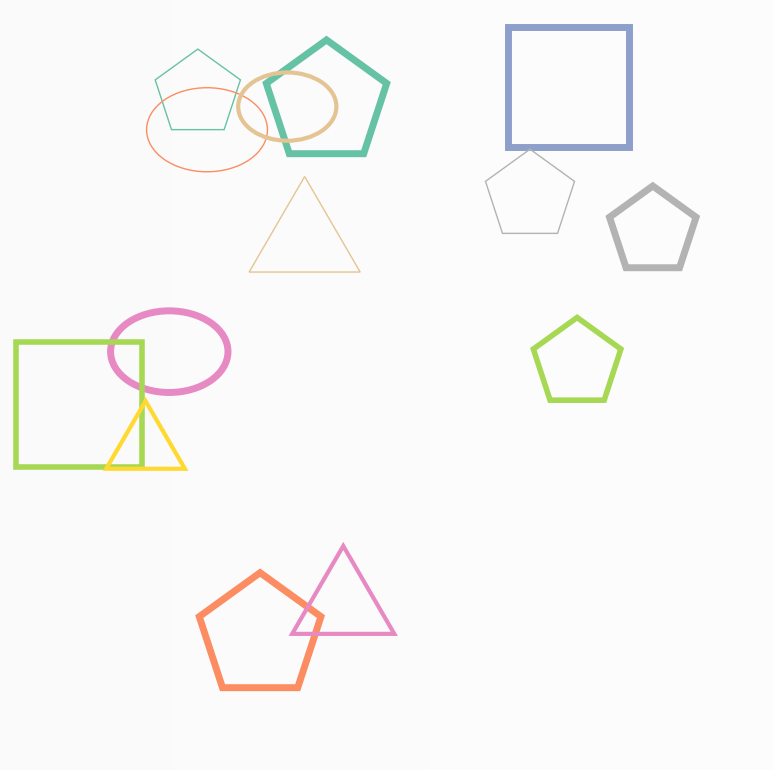[{"shape": "pentagon", "thickness": 2.5, "radius": 0.41, "center": [0.421, 0.866]}, {"shape": "pentagon", "thickness": 0.5, "radius": 0.29, "center": [0.255, 0.878]}, {"shape": "pentagon", "thickness": 2.5, "radius": 0.41, "center": [0.336, 0.174]}, {"shape": "oval", "thickness": 0.5, "radius": 0.39, "center": [0.267, 0.832]}, {"shape": "square", "thickness": 2.5, "radius": 0.39, "center": [0.734, 0.887]}, {"shape": "triangle", "thickness": 1.5, "radius": 0.38, "center": [0.443, 0.215]}, {"shape": "oval", "thickness": 2.5, "radius": 0.38, "center": [0.218, 0.543]}, {"shape": "square", "thickness": 2, "radius": 0.4, "center": [0.102, 0.475]}, {"shape": "pentagon", "thickness": 2, "radius": 0.3, "center": [0.745, 0.528]}, {"shape": "triangle", "thickness": 1.5, "radius": 0.29, "center": [0.188, 0.421]}, {"shape": "triangle", "thickness": 0.5, "radius": 0.41, "center": [0.393, 0.688]}, {"shape": "oval", "thickness": 1.5, "radius": 0.32, "center": [0.371, 0.862]}, {"shape": "pentagon", "thickness": 2.5, "radius": 0.29, "center": [0.842, 0.7]}, {"shape": "pentagon", "thickness": 0.5, "radius": 0.3, "center": [0.684, 0.746]}]